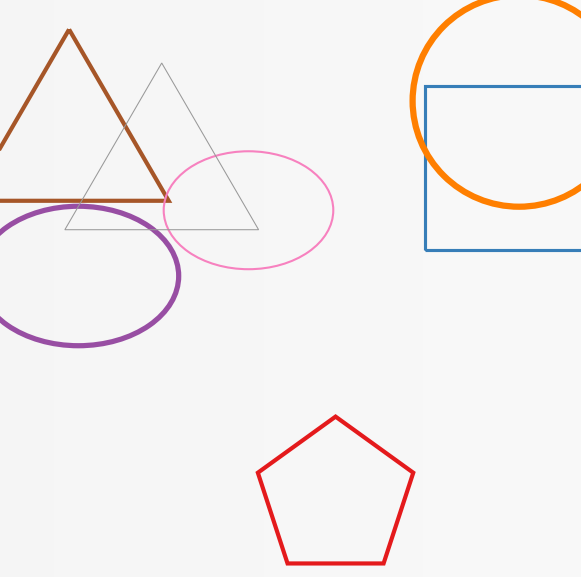[{"shape": "pentagon", "thickness": 2, "radius": 0.7, "center": [0.577, 0.137]}, {"shape": "square", "thickness": 1.5, "radius": 0.71, "center": [0.874, 0.708]}, {"shape": "oval", "thickness": 2.5, "radius": 0.86, "center": [0.135, 0.521]}, {"shape": "circle", "thickness": 3, "radius": 0.92, "center": [0.893, 0.824]}, {"shape": "triangle", "thickness": 2, "radius": 0.99, "center": [0.119, 0.75]}, {"shape": "oval", "thickness": 1, "radius": 0.73, "center": [0.428, 0.635]}, {"shape": "triangle", "thickness": 0.5, "radius": 0.96, "center": [0.278, 0.698]}]